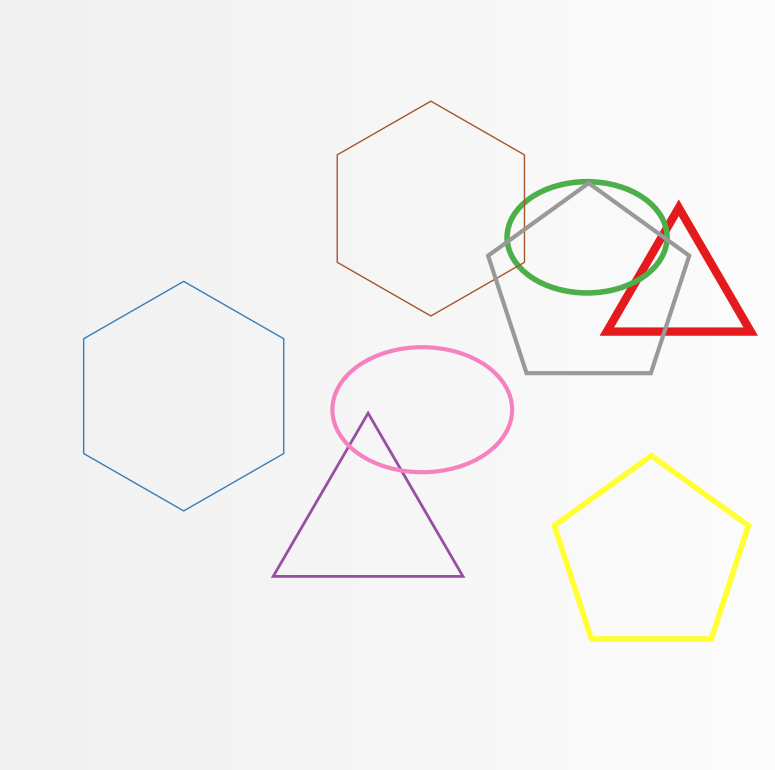[{"shape": "triangle", "thickness": 3, "radius": 0.54, "center": [0.876, 0.623]}, {"shape": "hexagon", "thickness": 0.5, "radius": 0.75, "center": [0.237, 0.486]}, {"shape": "oval", "thickness": 2, "radius": 0.52, "center": [0.758, 0.692]}, {"shape": "triangle", "thickness": 1, "radius": 0.71, "center": [0.475, 0.322]}, {"shape": "pentagon", "thickness": 2, "radius": 0.66, "center": [0.84, 0.277]}, {"shape": "hexagon", "thickness": 0.5, "radius": 0.7, "center": [0.556, 0.729]}, {"shape": "oval", "thickness": 1.5, "radius": 0.58, "center": [0.545, 0.468]}, {"shape": "pentagon", "thickness": 1.5, "radius": 0.68, "center": [0.76, 0.626]}]